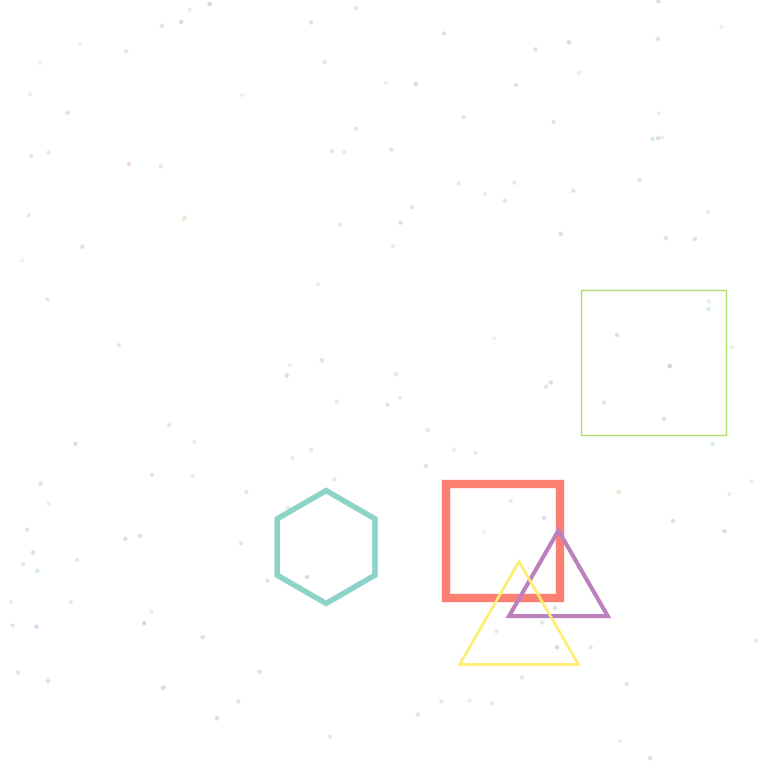[{"shape": "hexagon", "thickness": 2, "radius": 0.37, "center": [0.423, 0.29]}, {"shape": "square", "thickness": 3, "radius": 0.37, "center": [0.653, 0.297]}, {"shape": "square", "thickness": 0.5, "radius": 0.47, "center": [0.848, 0.529]}, {"shape": "triangle", "thickness": 1.5, "radius": 0.37, "center": [0.725, 0.237]}, {"shape": "triangle", "thickness": 1, "radius": 0.45, "center": [0.674, 0.182]}]